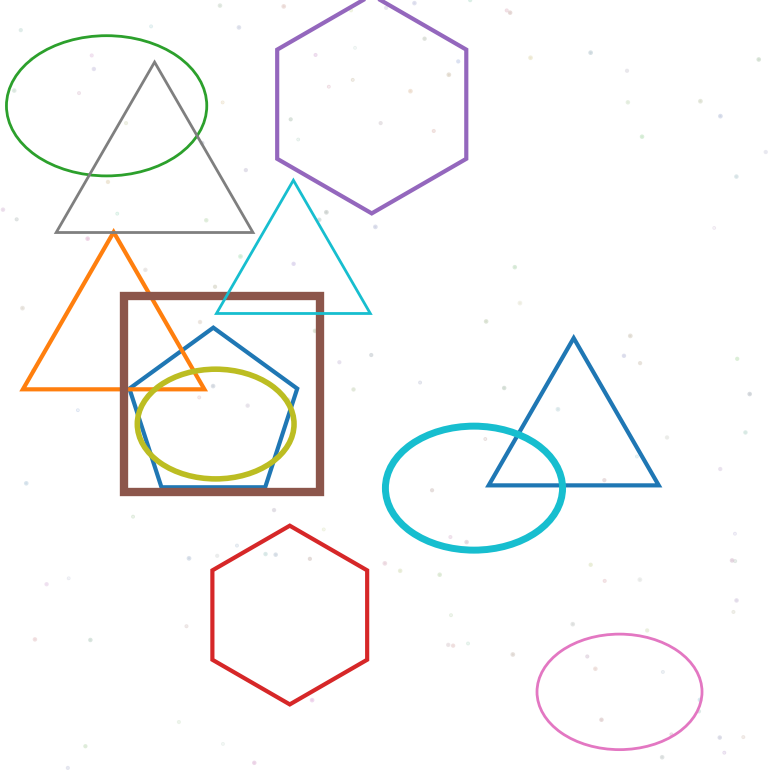[{"shape": "pentagon", "thickness": 1.5, "radius": 0.57, "center": [0.277, 0.46]}, {"shape": "triangle", "thickness": 1.5, "radius": 0.64, "center": [0.745, 0.433]}, {"shape": "triangle", "thickness": 1.5, "radius": 0.68, "center": [0.148, 0.562]}, {"shape": "oval", "thickness": 1, "radius": 0.65, "center": [0.138, 0.863]}, {"shape": "hexagon", "thickness": 1.5, "radius": 0.58, "center": [0.376, 0.201]}, {"shape": "hexagon", "thickness": 1.5, "radius": 0.71, "center": [0.483, 0.865]}, {"shape": "square", "thickness": 3, "radius": 0.64, "center": [0.289, 0.488]}, {"shape": "oval", "thickness": 1, "radius": 0.54, "center": [0.805, 0.101]}, {"shape": "triangle", "thickness": 1, "radius": 0.74, "center": [0.201, 0.772]}, {"shape": "oval", "thickness": 2, "radius": 0.51, "center": [0.28, 0.449]}, {"shape": "oval", "thickness": 2.5, "radius": 0.58, "center": [0.616, 0.366]}, {"shape": "triangle", "thickness": 1, "radius": 0.58, "center": [0.381, 0.651]}]